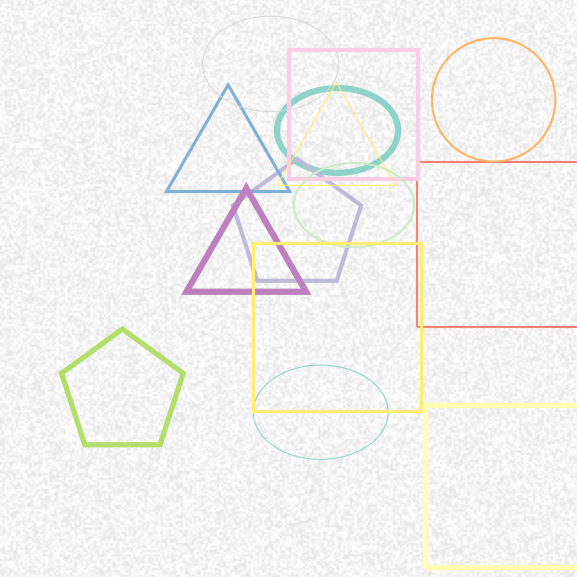[{"shape": "oval", "thickness": 3, "radius": 0.52, "center": [0.584, 0.773]}, {"shape": "oval", "thickness": 0.5, "radius": 0.58, "center": [0.555, 0.285]}, {"shape": "square", "thickness": 2.5, "radius": 0.7, "center": [0.876, 0.157]}, {"shape": "pentagon", "thickness": 2, "radius": 0.58, "center": [0.514, 0.607]}, {"shape": "square", "thickness": 1, "radius": 0.72, "center": [0.864, 0.576]}, {"shape": "triangle", "thickness": 1.5, "radius": 0.62, "center": [0.395, 0.729]}, {"shape": "circle", "thickness": 1, "radius": 0.53, "center": [0.855, 0.826]}, {"shape": "pentagon", "thickness": 2.5, "radius": 0.55, "center": [0.212, 0.319]}, {"shape": "square", "thickness": 2, "radius": 0.56, "center": [0.612, 0.8]}, {"shape": "oval", "thickness": 0.5, "radius": 0.59, "center": [0.469, 0.889]}, {"shape": "triangle", "thickness": 3, "radius": 0.6, "center": [0.426, 0.554]}, {"shape": "oval", "thickness": 1, "radius": 0.52, "center": [0.613, 0.644]}, {"shape": "triangle", "thickness": 0.5, "radius": 0.59, "center": [0.582, 0.738]}, {"shape": "square", "thickness": 1.5, "radius": 0.73, "center": [0.583, 0.433]}]